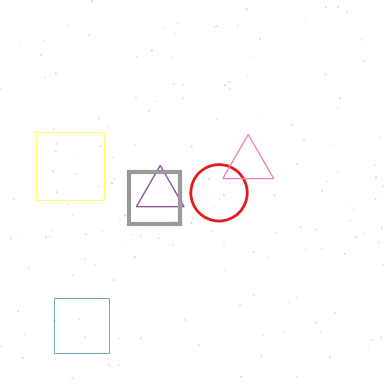[{"shape": "circle", "thickness": 2, "radius": 0.37, "center": [0.569, 0.499]}, {"shape": "square", "thickness": 0.5, "radius": 0.36, "center": [0.211, 0.154]}, {"shape": "triangle", "thickness": 1, "radius": 0.36, "center": [0.416, 0.499]}, {"shape": "square", "thickness": 0.5, "radius": 0.44, "center": [0.181, 0.568]}, {"shape": "triangle", "thickness": 1, "radius": 0.38, "center": [0.645, 0.574]}, {"shape": "square", "thickness": 3, "radius": 0.34, "center": [0.402, 0.485]}]